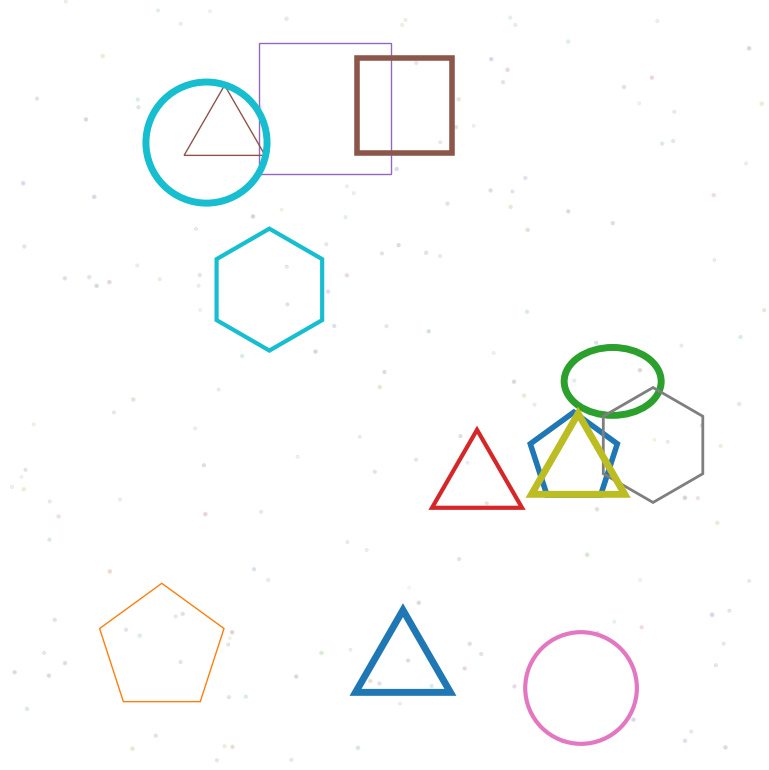[{"shape": "triangle", "thickness": 2.5, "radius": 0.36, "center": [0.523, 0.136]}, {"shape": "pentagon", "thickness": 2, "radius": 0.3, "center": [0.745, 0.405]}, {"shape": "pentagon", "thickness": 0.5, "radius": 0.42, "center": [0.21, 0.157]}, {"shape": "oval", "thickness": 2.5, "radius": 0.31, "center": [0.796, 0.505]}, {"shape": "triangle", "thickness": 1.5, "radius": 0.34, "center": [0.62, 0.374]}, {"shape": "square", "thickness": 0.5, "radius": 0.43, "center": [0.422, 0.859]}, {"shape": "square", "thickness": 2, "radius": 0.31, "center": [0.525, 0.863]}, {"shape": "triangle", "thickness": 0.5, "radius": 0.3, "center": [0.292, 0.829]}, {"shape": "circle", "thickness": 1.5, "radius": 0.36, "center": [0.755, 0.106]}, {"shape": "hexagon", "thickness": 1, "radius": 0.37, "center": [0.848, 0.422]}, {"shape": "triangle", "thickness": 2.5, "radius": 0.35, "center": [0.751, 0.393]}, {"shape": "hexagon", "thickness": 1.5, "radius": 0.4, "center": [0.35, 0.624]}, {"shape": "circle", "thickness": 2.5, "radius": 0.39, "center": [0.268, 0.815]}]